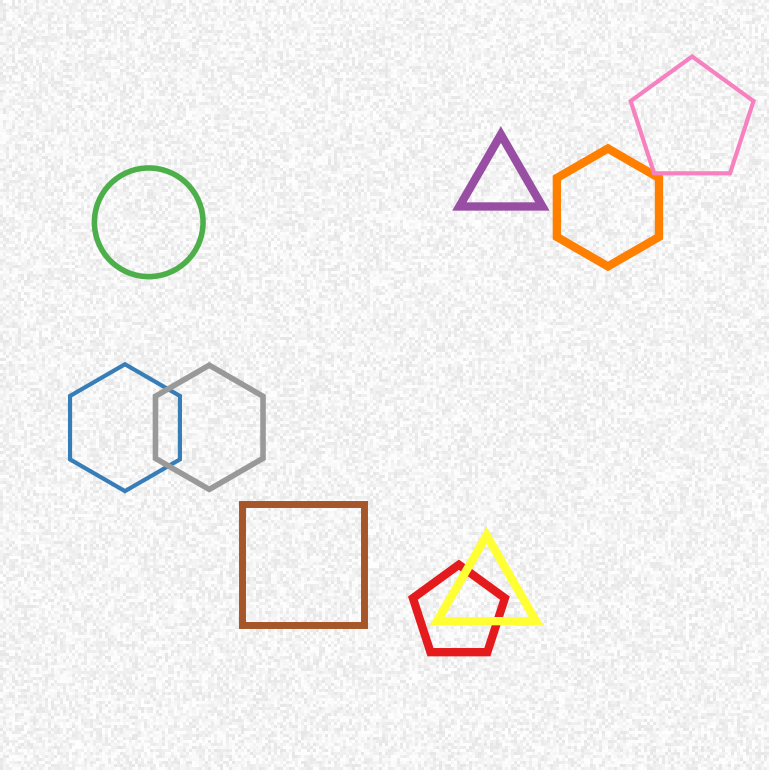[{"shape": "pentagon", "thickness": 3, "radius": 0.31, "center": [0.596, 0.204]}, {"shape": "hexagon", "thickness": 1.5, "radius": 0.41, "center": [0.162, 0.445]}, {"shape": "circle", "thickness": 2, "radius": 0.35, "center": [0.193, 0.711]}, {"shape": "triangle", "thickness": 3, "radius": 0.31, "center": [0.651, 0.763]}, {"shape": "hexagon", "thickness": 3, "radius": 0.38, "center": [0.79, 0.731]}, {"shape": "triangle", "thickness": 3, "radius": 0.37, "center": [0.632, 0.23]}, {"shape": "square", "thickness": 2.5, "radius": 0.4, "center": [0.394, 0.267]}, {"shape": "pentagon", "thickness": 1.5, "radius": 0.42, "center": [0.899, 0.843]}, {"shape": "hexagon", "thickness": 2, "radius": 0.4, "center": [0.272, 0.445]}]